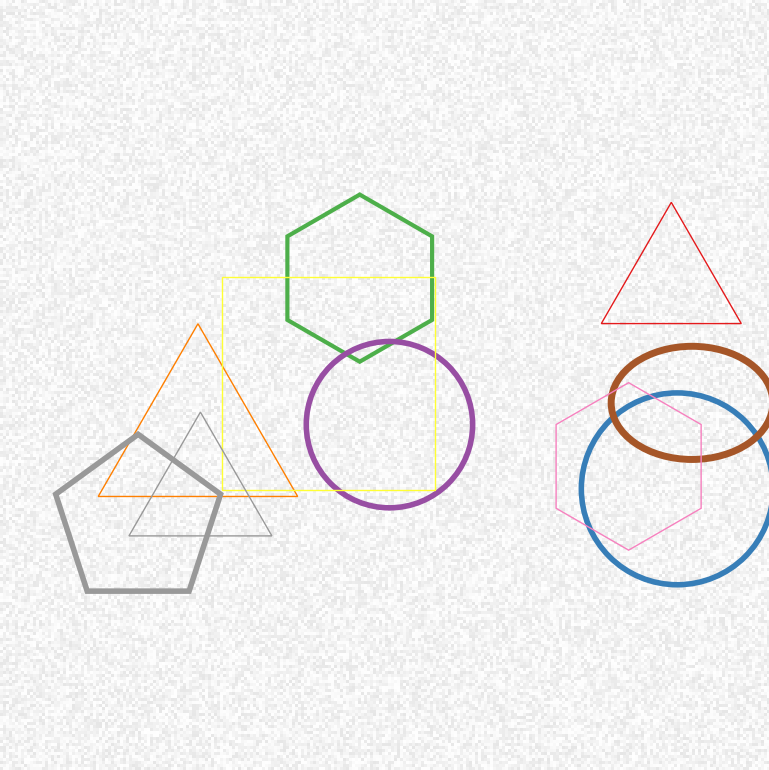[{"shape": "triangle", "thickness": 0.5, "radius": 0.52, "center": [0.872, 0.632]}, {"shape": "circle", "thickness": 2, "radius": 0.62, "center": [0.88, 0.365]}, {"shape": "hexagon", "thickness": 1.5, "radius": 0.54, "center": [0.467, 0.639]}, {"shape": "circle", "thickness": 2, "radius": 0.54, "center": [0.506, 0.449]}, {"shape": "triangle", "thickness": 0.5, "radius": 0.75, "center": [0.257, 0.43]}, {"shape": "square", "thickness": 0.5, "radius": 0.69, "center": [0.427, 0.502]}, {"shape": "oval", "thickness": 2.5, "radius": 0.52, "center": [0.899, 0.477]}, {"shape": "hexagon", "thickness": 0.5, "radius": 0.54, "center": [0.816, 0.394]}, {"shape": "pentagon", "thickness": 2, "radius": 0.56, "center": [0.179, 0.323]}, {"shape": "triangle", "thickness": 0.5, "radius": 0.54, "center": [0.26, 0.358]}]